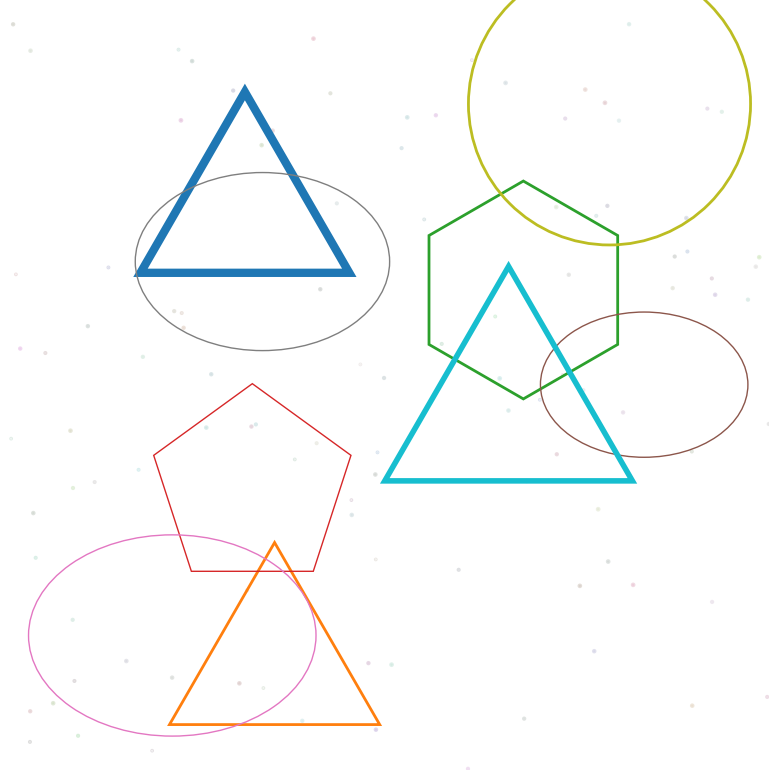[{"shape": "triangle", "thickness": 3, "radius": 0.78, "center": [0.318, 0.724]}, {"shape": "triangle", "thickness": 1, "radius": 0.79, "center": [0.357, 0.138]}, {"shape": "hexagon", "thickness": 1, "radius": 0.71, "center": [0.68, 0.623]}, {"shape": "pentagon", "thickness": 0.5, "radius": 0.67, "center": [0.328, 0.367]}, {"shape": "oval", "thickness": 0.5, "radius": 0.67, "center": [0.837, 0.5]}, {"shape": "oval", "thickness": 0.5, "radius": 0.93, "center": [0.224, 0.175]}, {"shape": "oval", "thickness": 0.5, "radius": 0.83, "center": [0.341, 0.66]}, {"shape": "circle", "thickness": 1, "radius": 0.92, "center": [0.792, 0.865]}, {"shape": "triangle", "thickness": 2, "radius": 0.93, "center": [0.661, 0.468]}]